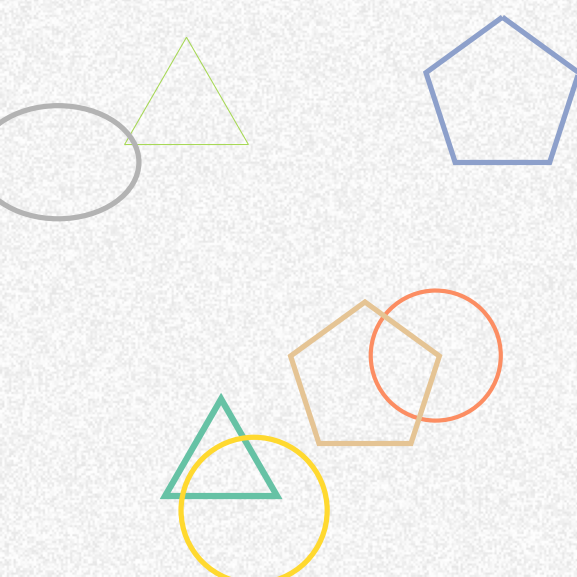[{"shape": "triangle", "thickness": 3, "radius": 0.56, "center": [0.383, 0.196]}, {"shape": "circle", "thickness": 2, "radius": 0.56, "center": [0.755, 0.383]}, {"shape": "pentagon", "thickness": 2.5, "radius": 0.7, "center": [0.87, 0.83]}, {"shape": "triangle", "thickness": 0.5, "radius": 0.62, "center": [0.323, 0.811]}, {"shape": "circle", "thickness": 2.5, "radius": 0.63, "center": [0.44, 0.115]}, {"shape": "pentagon", "thickness": 2.5, "radius": 0.68, "center": [0.632, 0.341]}, {"shape": "oval", "thickness": 2.5, "radius": 0.7, "center": [0.101, 0.718]}]